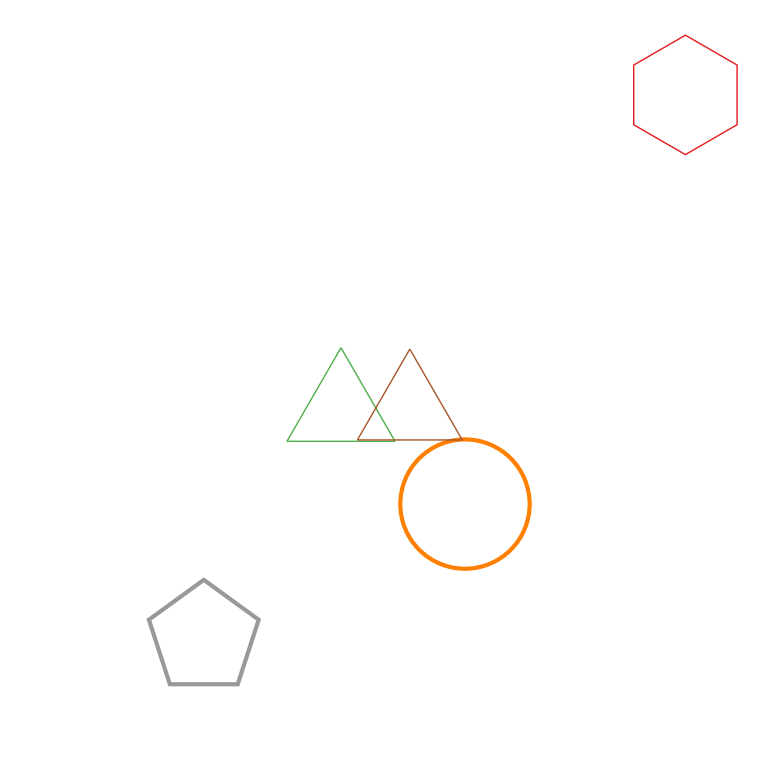[{"shape": "hexagon", "thickness": 0.5, "radius": 0.39, "center": [0.89, 0.877]}, {"shape": "triangle", "thickness": 0.5, "radius": 0.41, "center": [0.443, 0.467]}, {"shape": "circle", "thickness": 1.5, "radius": 0.42, "center": [0.604, 0.345]}, {"shape": "triangle", "thickness": 0.5, "radius": 0.39, "center": [0.532, 0.468]}, {"shape": "pentagon", "thickness": 1.5, "radius": 0.37, "center": [0.265, 0.172]}]